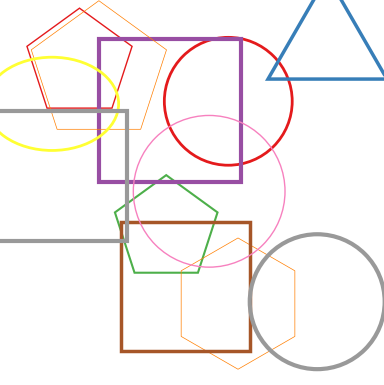[{"shape": "circle", "thickness": 2, "radius": 0.83, "center": [0.593, 0.737]}, {"shape": "pentagon", "thickness": 1, "radius": 0.72, "center": [0.207, 0.835]}, {"shape": "triangle", "thickness": 2.5, "radius": 0.89, "center": [0.851, 0.884]}, {"shape": "pentagon", "thickness": 1.5, "radius": 0.7, "center": [0.432, 0.405]}, {"shape": "square", "thickness": 3, "radius": 0.93, "center": [0.442, 0.713]}, {"shape": "hexagon", "thickness": 0.5, "radius": 0.85, "center": [0.618, 0.211]}, {"shape": "pentagon", "thickness": 0.5, "radius": 0.92, "center": [0.257, 0.814]}, {"shape": "oval", "thickness": 2, "radius": 0.86, "center": [0.135, 0.73]}, {"shape": "square", "thickness": 2.5, "radius": 0.84, "center": [0.482, 0.256]}, {"shape": "circle", "thickness": 1, "radius": 0.99, "center": [0.543, 0.503]}, {"shape": "square", "thickness": 3, "radius": 0.85, "center": [0.159, 0.542]}, {"shape": "circle", "thickness": 3, "radius": 0.88, "center": [0.824, 0.216]}]